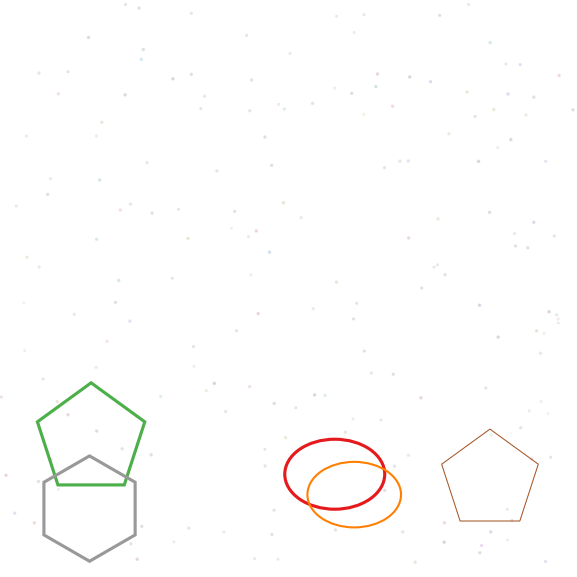[{"shape": "oval", "thickness": 1.5, "radius": 0.43, "center": [0.58, 0.178]}, {"shape": "pentagon", "thickness": 1.5, "radius": 0.49, "center": [0.158, 0.239]}, {"shape": "oval", "thickness": 1, "radius": 0.41, "center": [0.613, 0.143]}, {"shape": "pentagon", "thickness": 0.5, "radius": 0.44, "center": [0.848, 0.168]}, {"shape": "hexagon", "thickness": 1.5, "radius": 0.46, "center": [0.155, 0.118]}]